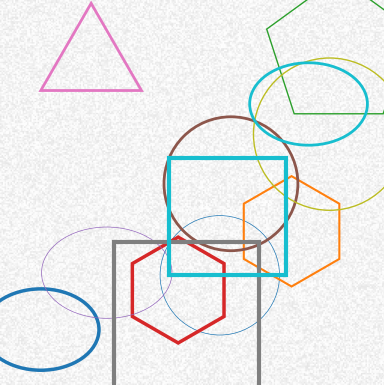[{"shape": "circle", "thickness": 0.5, "radius": 0.78, "center": [0.571, 0.285]}, {"shape": "oval", "thickness": 2.5, "radius": 0.75, "center": [0.106, 0.144]}, {"shape": "hexagon", "thickness": 1.5, "radius": 0.72, "center": [0.757, 0.399]}, {"shape": "pentagon", "thickness": 1, "radius": 0.98, "center": [0.88, 0.864]}, {"shape": "hexagon", "thickness": 2.5, "radius": 0.69, "center": [0.463, 0.247]}, {"shape": "oval", "thickness": 0.5, "radius": 0.85, "center": [0.277, 0.292]}, {"shape": "circle", "thickness": 2, "radius": 0.87, "center": [0.6, 0.523]}, {"shape": "triangle", "thickness": 2, "radius": 0.75, "center": [0.237, 0.84]}, {"shape": "square", "thickness": 3, "radius": 0.94, "center": [0.484, 0.183]}, {"shape": "circle", "thickness": 1, "radius": 0.99, "center": [0.856, 0.652]}, {"shape": "square", "thickness": 3, "radius": 0.76, "center": [0.591, 0.437]}, {"shape": "oval", "thickness": 2, "radius": 0.76, "center": [0.801, 0.73]}]